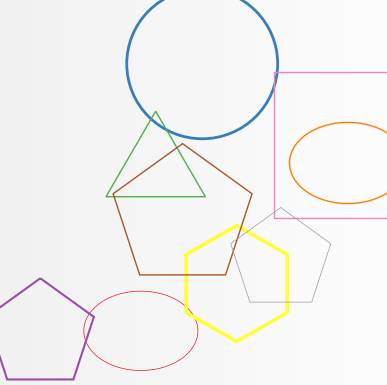[{"shape": "oval", "thickness": 0.5, "radius": 0.74, "center": [0.364, 0.141]}, {"shape": "circle", "thickness": 2, "radius": 0.97, "center": [0.522, 0.834]}, {"shape": "triangle", "thickness": 1, "radius": 0.74, "center": [0.402, 0.563]}, {"shape": "pentagon", "thickness": 1.5, "radius": 0.73, "center": [0.104, 0.132]}, {"shape": "oval", "thickness": 1, "radius": 0.75, "center": [0.898, 0.577]}, {"shape": "hexagon", "thickness": 2.5, "radius": 0.75, "center": [0.611, 0.264]}, {"shape": "pentagon", "thickness": 1, "radius": 0.94, "center": [0.471, 0.438]}, {"shape": "square", "thickness": 1, "radius": 0.95, "center": [0.897, 0.624]}, {"shape": "pentagon", "thickness": 0.5, "radius": 0.68, "center": [0.725, 0.325]}]